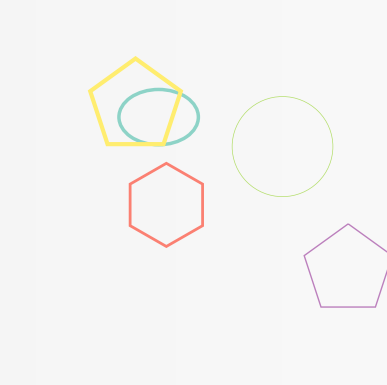[{"shape": "oval", "thickness": 2.5, "radius": 0.51, "center": [0.409, 0.696]}, {"shape": "hexagon", "thickness": 2, "radius": 0.54, "center": [0.429, 0.468]}, {"shape": "circle", "thickness": 0.5, "radius": 0.65, "center": [0.729, 0.619]}, {"shape": "pentagon", "thickness": 1, "radius": 0.6, "center": [0.899, 0.299]}, {"shape": "pentagon", "thickness": 3, "radius": 0.61, "center": [0.35, 0.725]}]